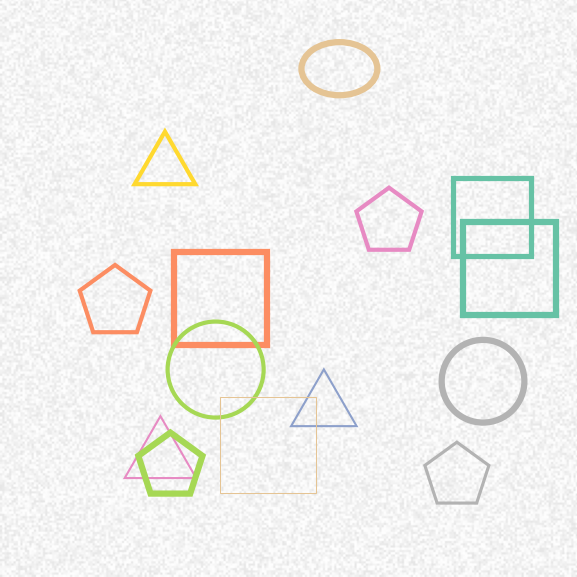[{"shape": "square", "thickness": 3, "radius": 0.4, "center": [0.882, 0.535]}, {"shape": "square", "thickness": 2.5, "radius": 0.34, "center": [0.852, 0.623]}, {"shape": "square", "thickness": 3, "radius": 0.4, "center": [0.382, 0.482]}, {"shape": "pentagon", "thickness": 2, "radius": 0.32, "center": [0.199, 0.476]}, {"shape": "triangle", "thickness": 1, "radius": 0.33, "center": [0.561, 0.294]}, {"shape": "pentagon", "thickness": 2, "radius": 0.3, "center": [0.674, 0.615]}, {"shape": "triangle", "thickness": 1, "radius": 0.36, "center": [0.278, 0.207]}, {"shape": "circle", "thickness": 2, "radius": 0.42, "center": [0.373, 0.359]}, {"shape": "pentagon", "thickness": 3, "radius": 0.29, "center": [0.295, 0.192]}, {"shape": "triangle", "thickness": 2, "radius": 0.3, "center": [0.286, 0.711]}, {"shape": "square", "thickness": 0.5, "radius": 0.42, "center": [0.464, 0.228]}, {"shape": "oval", "thickness": 3, "radius": 0.33, "center": [0.588, 0.88]}, {"shape": "pentagon", "thickness": 1.5, "radius": 0.29, "center": [0.791, 0.175]}, {"shape": "circle", "thickness": 3, "radius": 0.36, "center": [0.836, 0.339]}]